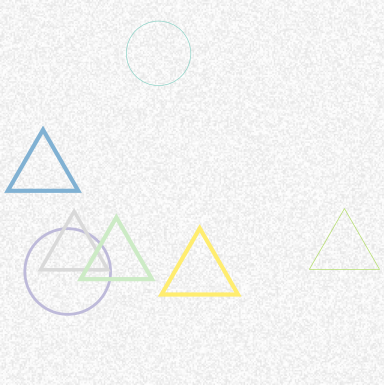[{"shape": "circle", "thickness": 0.5, "radius": 0.42, "center": [0.412, 0.861]}, {"shape": "circle", "thickness": 2, "radius": 0.56, "center": [0.176, 0.295]}, {"shape": "triangle", "thickness": 3, "radius": 0.53, "center": [0.112, 0.557]}, {"shape": "triangle", "thickness": 0.5, "radius": 0.53, "center": [0.895, 0.353]}, {"shape": "triangle", "thickness": 2.5, "radius": 0.51, "center": [0.193, 0.35]}, {"shape": "triangle", "thickness": 3, "radius": 0.53, "center": [0.302, 0.328]}, {"shape": "triangle", "thickness": 3, "radius": 0.57, "center": [0.519, 0.292]}]